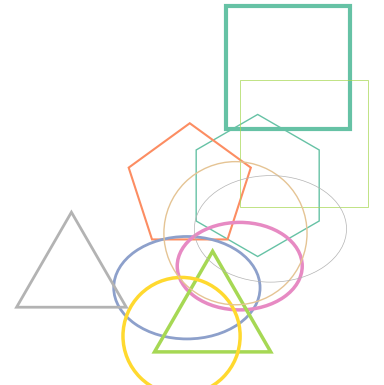[{"shape": "square", "thickness": 3, "radius": 0.8, "center": [0.747, 0.825]}, {"shape": "hexagon", "thickness": 1, "radius": 0.92, "center": [0.669, 0.518]}, {"shape": "pentagon", "thickness": 1.5, "radius": 0.83, "center": [0.493, 0.513]}, {"shape": "oval", "thickness": 2, "radius": 0.95, "center": [0.485, 0.253]}, {"shape": "oval", "thickness": 2.5, "radius": 0.81, "center": [0.623, 0.309]}, {"shape": "triangle", "thickness": 2.5, "radius": 0.87, "center": [0.552, 0.173]}, {"shape": "square", "thickness": 0.5, "radius": 0.83, "center": [0.79, 0.627]}, {"shape": "circle", "thickness": 2.5, "radius": 0.76, "center": [0.472, 0.127]}, {"shape": "circle", "thickness": 1, "radius": 0.93, "center": [0.612, 0.394]}, {"shape": "oval", "thickness": 0.5, "radius": 0.99, "center": [0.702, 0.406]}, {"shape": "triangle", "thickness": 2, "radius": 0.82, "center": [0.186, 0.284]}]